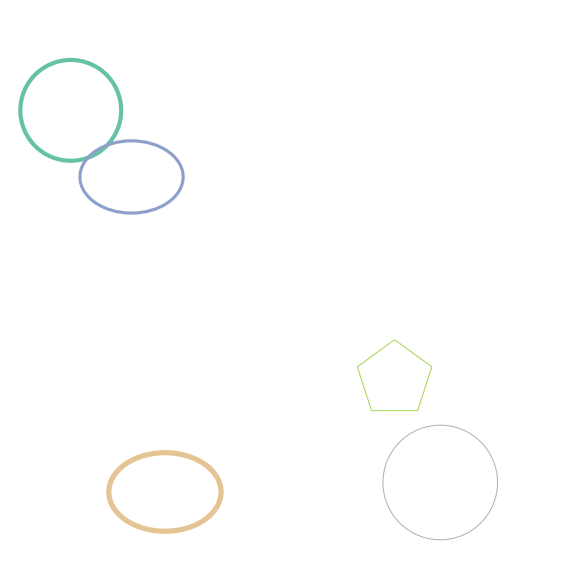[{"shape": "circle", "thickness": 2, "radius": 0.44, "center": [0.123, 0.808]}, {"shape": "oval", "thickness": 1.5, "radius": 0.45, "center": [0.228, 0.693]}, {"shape": "pentagon", "thickness": 0.5, "radius": 0.34, "center": [0.683, 0.343]}, {"shape": "oval", "thickness": 2.5, "radius": 0.49, "center": [0.286, 0.147]}, {"shape": "circle", "thickness": 0.5, "radius": 0.5, "center": [0.762, 0.164]}]